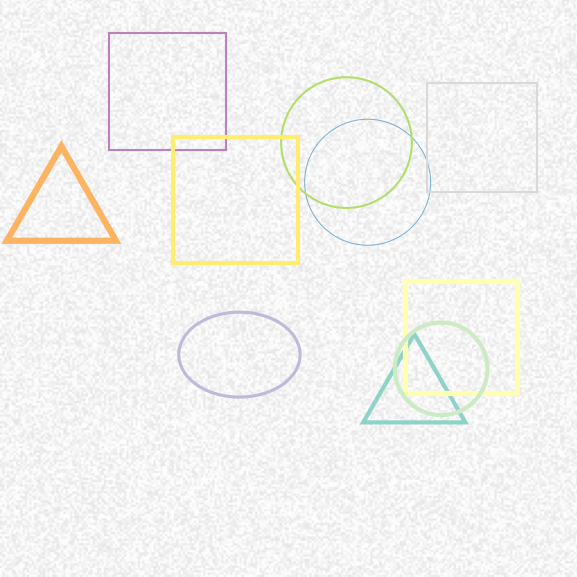[{"shape": "triangle", "thickness": 2, "radius": 0.51, "center": [0.717, 0.319]}, {"shape": "square", "thickness": 2.5, "radius": 0.49, "center": [0.798, 0.415]}, {"shape": "oval", "thickness": 1.5, "radius": 0.53, "center": [0.415, 0.385]}, {"shape": "circle", "thickness": 0.5, "radius": 0.55, "center": [0.637, 0.684]}, {"shape": "triangle", "thickness": 3, "radius": 0.55, "center": [0.106, 0.637]}, {"shape": "circle", "thickness": 1, "radius": 0.57, "center": [0.6, 0.752]}, {"shape": "square", "thickness": 1, "radius": 0.47, "center": [0.835, 0.76]}, {"shape": "square", "thickness": 1, "radius": 0.51, "center": [0.289, 0.841]}, {"shape": "circle", "thickness": 2, "radius": 0.4, "center": [0.764, 0.361]}, {"shape": "square", "thickness": 2, "radius": 0.54, "center": [0.408, 0.652]}]